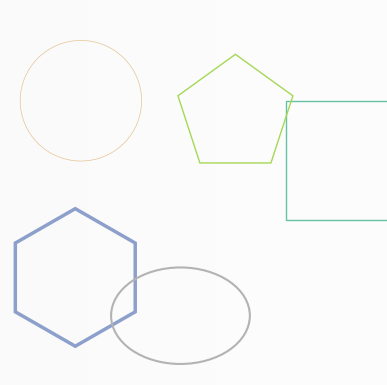[{"shape": "square", "thickness": 1, "radius": 0.77, "center": [0.893, 0.584]}, {"shape": "hexagon", "thickness": 2.5, "radius": 0.89, "center": [0.194, 0.279]}, {"shape": "pentagon", "thickness": 1, "radius": 0.78, "center": [0.608, 0.703]}, {"shape": "circle", "thickness": 0.5, "radius": 0.78, "center": [0.209, 0.738]}, {"shape": "oval", "thickness": 1.5, "radius": 0.9, "center": [0.466, 0.18]}]